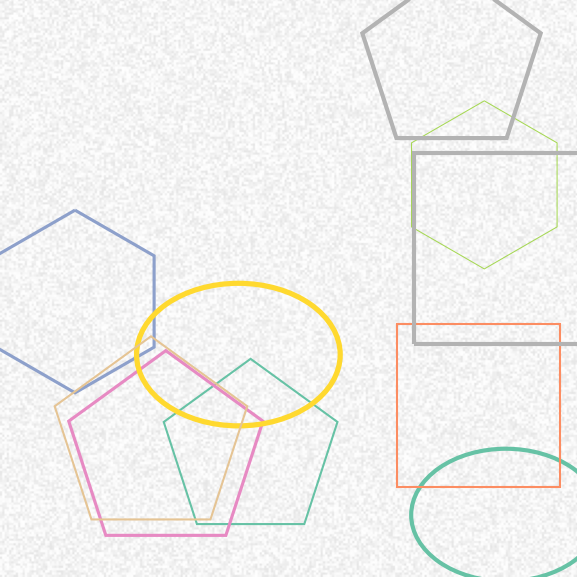[{"shape": "pentagon", "thickness": 1, "radius": 0.79, "center": [0.434, 0.22]}, {"shape": "oval", "thickness": 2, "radius": 0.82, "center": [0.876, 0.107]}, {"shape": "square", "thickness": 1, "radius": 0.7, "center": [0.829, 0.297]}, {"shape": "hexagon", "thickness": 1.5, "radius": 0.79, "center": [0.13, 0.477]}, {"shape": "pentagon", "thickness": 1.5, "radius": 0.88, "center": [0.287, 0.215]}, {"shape": "hexagon", "thickness": 0.5, "radius": 0.73, "center": [0.839, 0.679]}, {"shape": "oval", "thickness": 2.5, "radius": 0.88, "center": [0.413, 0.385]}, {"shape": "pentagon", "thickness": 1, "radius": 0.88, "center": [0.261, 0.241]}, {"shape": "square", "thickness": 2, "radius": 0.83, "center": [0.883, 0.568]}, {"shape": "pentagon", "thickness": 2, "radius": 0.81, "center": [0.782, 0.891]}]